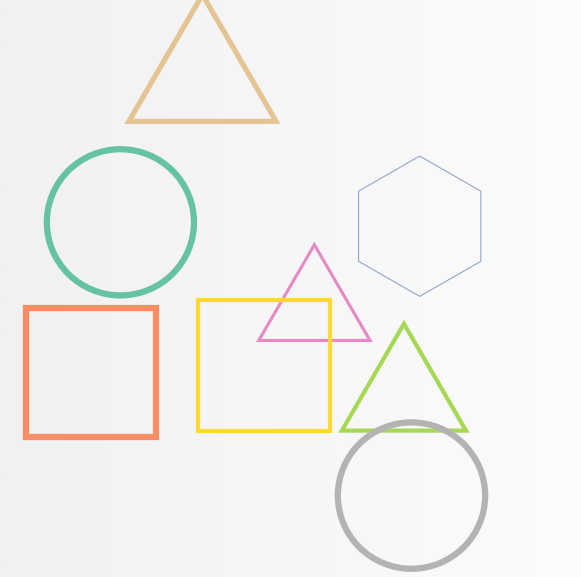[{"shape": "circle", "thickness": 3, "radius": 0.63, "center": [0.207, 0.614]}, {"shape": "square", "thickness": 3, "radius": 0.56, "center": [0.156, 0.354]}, {"shape": "hexagon", "thickness": 0.5, "radius": 0.61, "center": [0.722, 0.607]}, {"shape": "triangle", "thickness": 1.5, "radius": 0.55, "center": [0.541, 0.465]}, {"shape": "triangle", "thickness": 2, "radius": 0.62, "center": [0.695, 0.315]}, {"shape": "square", "thickness": 2, "radius": 0.57, "center": [0.455, 0.366]}, {"shape": "triangle", "thickness": 2.5, "radius": 0.73, "center": [0.348, 0.862]}, {"shape": "circle", "thickness": 3, "radius": 0.63, "center": [0.708, 0.141]}]